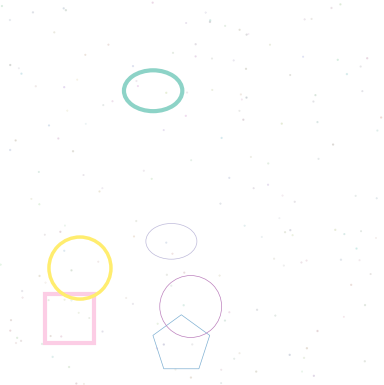[{"shape": "oval", "thickness": 3, "radius": 0.38, "center": [0.398, 0.764]}, {"shape": "oval", "thickness": 0.5, "radius": 0.33, "center": [0.445, 0.373]}, {"shape": "pentagon", "thickness": 0.5, "radius": 0.39, "center": [0.471, 0.105]}, {"shape": "square", "thickness": 3, "radius": 0.32, "center": [0.181, 0.173]}, {"shape": "circle", "thickness": 0.5, "radius": 0.4, "center": [0.495, 0.204]}, {"shape": "circle", "thickness": 2.5, "radius": 0.4, "center": [0.208, 0.304]}]